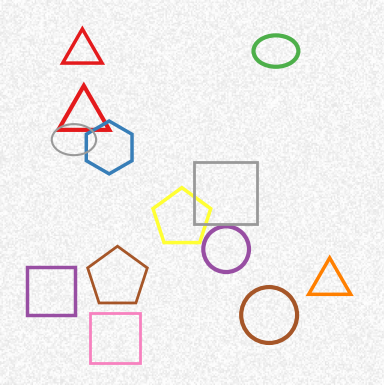[{"shape": "triangle", "thickness": 3, "radius": 0.38, "center": [0.218, 0.701]}, {"shape": "triangle", "thickness": 2.5, "radius": 0.3, "center": [0.214, 0.866]}, {"shape": "hexagon", "thickness": 2.5, "radius": 0.34, "center": [0.284, 0.617]}, {"shape": "oval", "thickness": 3, "radius": 0.29, "center": [0.717, 0.867]}, {"shape": "circle", "thickness": 3, "radius": 0.3, "center": [0.587, 0.353]}, {"shape": "square", "thickness": 2.5, "radius": 0.32, "center": [0.133, 0.244]}, {"shape": "triangle", "thickness": 2.5, "radius": 0.32, "center": [0.856, 0.267]}, {"shape": "pentagon", "thickness": 2.5, "radius": 0.39, "center": [0.472, 0.434]}, {"shape": "pentagon", "thickness": 2, "radius": 0.41, "center": [0.305, 0.279]}, {"shape": "circle", "thickness": 3, "radius": 0.36, "center": [0.699, 0.182]}, {"shape": "square", "thickness": 2, "radius": 0.32, "center": [0.299, 0.122]}, {"shape": "square", "thickness": 2, "radius": 0.41, "center": [0.585, 0.499]}, {"shape": "oval", "thickness": 1.5, "radius": 0.29, "center": [0.192, 0.637]}]